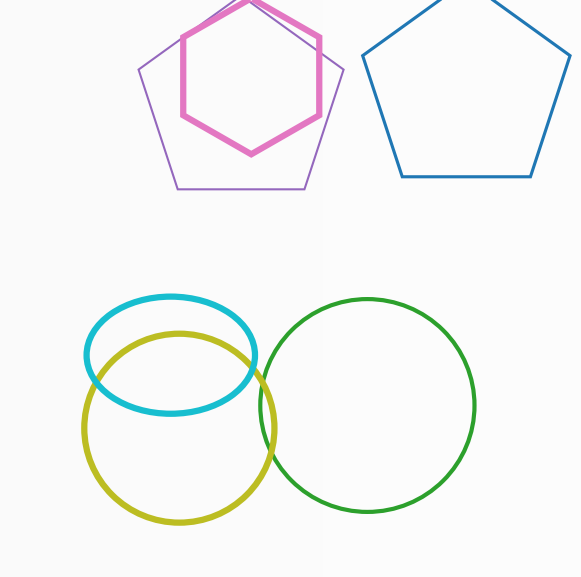[{"shape": "pentagon", "thickness": 1.5, "radius": 0.94, "center": [0.802, 0.845]}, {"shape": "circle", "thickness": 2, "radius": 0.92, "center": [0.632, 0.297]}, {"shape": "pentagon", "thickness": 1, "radius": 0.93, "center": [0.415, 0.821]}, {"shape": "hexagon", "thickness": 3, "radius": 0.68, "center": [0.432, 0.867]}, {"shape": "circle", "thickness": 3, "radius": 0.82, "center": [0.309, 0.258]}, {"shape": "oval", "thickness": 3, "radius": 0.72, "center": [0.294, 0.384]}]